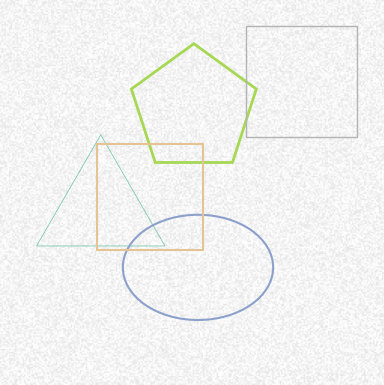[{"shape": "triangle", "thickness": 0.5, "radius": 0.96, "center": [0.262, 0.457]}, {"shape": "oval", "thickness": 1.5, "radius": 0.98, "center": [0.514, 0.306]}, {"shape": "pentagon", "thickness": 2, "radius": 0.85, "center": [0.504, 0.716]}, {"shape": "square", "thickness": 1.5, "radius": 0.69, "center": [0.389, 0.488]}, {"shape": "square", "thickness": 1, "radius": 0.72, "center": [0.782, 0.788]}]